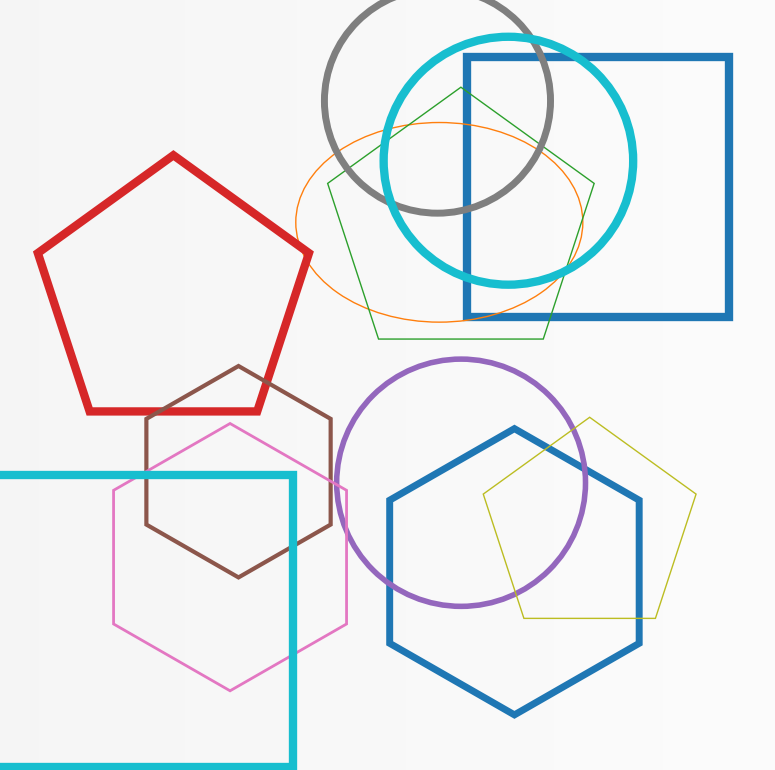[{"shape": "square", "thickness": 3, "radius": 0.84, "center": [0.772, 0.758]}, {"shape": "hexagon", "thickness": 2.5, "radius": 0.93, "center": [0.664, 0.257]}, {"shape": "oval", "thickness": 0.5, "radius": 0.93, "center": [0.567, 0.711]}, {"shape": "pentagon", "thickness": 0.5, "radius": 0.9, "center": [0.595, 0.706]}, {"shape": "pentagon", "thickness": 3, "radius": 0.92, "center": [0.224, 0.614]}, {"shape": "circle", "thickness": 2, "radius": 0.8, "center": [0.595, 0.373]}, {"shape": "hexagon", "thickness": 1.5, "radius": 0.69, "center": [0.308, 0.387]}, {"shape": "hexagon", "thickness": 1, "radius": 0.87, "center": [0.297, 0.276]}, {"shape": "circle", "thickness": 2.5, "radius": 0.73, "center": [0.564, 0.869]}, {"shape": "pentagon", "thickness": 0.5, "radius": 0.72, "center": [0.761, 0.314]}, {"shape": "circle", "thickness": 3, "radius": 0.8, "center": [0.656, 0.791]}, {"shape": "square", "thickness": 3, "radius": 0.95, "center": [0.188, 0.194]}]